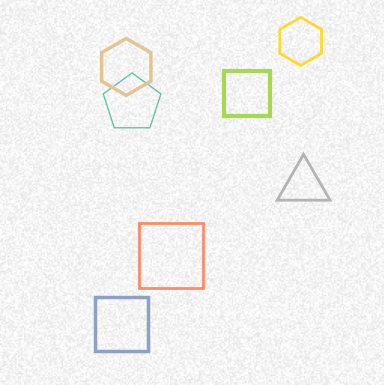[{"shape": "pentagon", "thickness": 1, "radius": 0.39, "center": [0.343, 0.732]}, {"shape": "square", "thickness": 2, "radius": 0.42, "center": [0.444, 0.337]}, {"shape": "square", "thickness": 2.5, "radius": 0.35, "center": [0.316, 0.158]}, {"shape": "square", "thickness": 3, "radius": 0.29, "center": [0.641, 0.757]}, {"shape": "hexagon", "thickness": 2, "radius": 0.31, "center": [0.781, 0.892]}, {"shape": "hexagon", "thickness": 2.5, "radius": 0.37, "center": [0.328, 0.826]}, {"shape": "triangle", "thickness": 2, "radius": 0.4, "center": [0.789, 0.52]}]